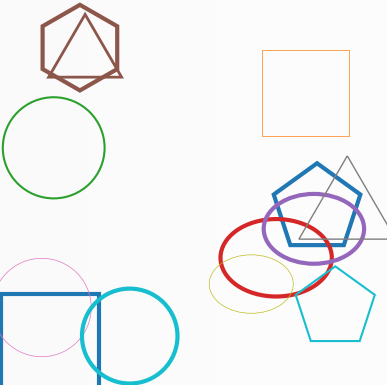[{"shape": "square", "thickness": 3, "radius": 0.63, "center": [0.129, 0.11]}, {"shape": "pentagon", "thickness": 3, "radius": 0.59, "center": [0.818, 0.458]}, {"shape": "square", "thickness": 0.5, "radius": 0.56, "center": [0.789, 0.758]}, {"shape": "circle", "thickness": 1.5, "radius": 0.66, "center": [0.139, 0.616]}, {"shape": "oval", "thickness": 3, "radius": 0.72, "center": [0.713, 0.33]}, {"shape": "oval", "thickness": 3, "radius": 0.65, "center": [0.81, 0.406]}, {"shape": "triangle", "thickness": 2, "radius": 0.54, "center": [0.22, 0.854]}, {"shape": "hexagon", "thickness": 3, "radius": 0.56, "center": [0.206, 0.876]}, {"shape": "circle", "thickness": 0.5, "radius": 0.64, "center": [0.108, 0.201]}, {"shape": "triangle", "thickness": 1, "radius": 0.72, "center": [0.896, 0.451]}, {"shape": "oval", "thickness": 0.5, "radius": 0.54, "center": [0.648, 0.262]}, {"shape": "circle", "thickness": 3, "radius": 0.62, "center": [0.335, 0.127]}, {"shape": "pentagon", "thickness": 1.5, "radius": 0.54, "center": [0.865, 0.201]}]